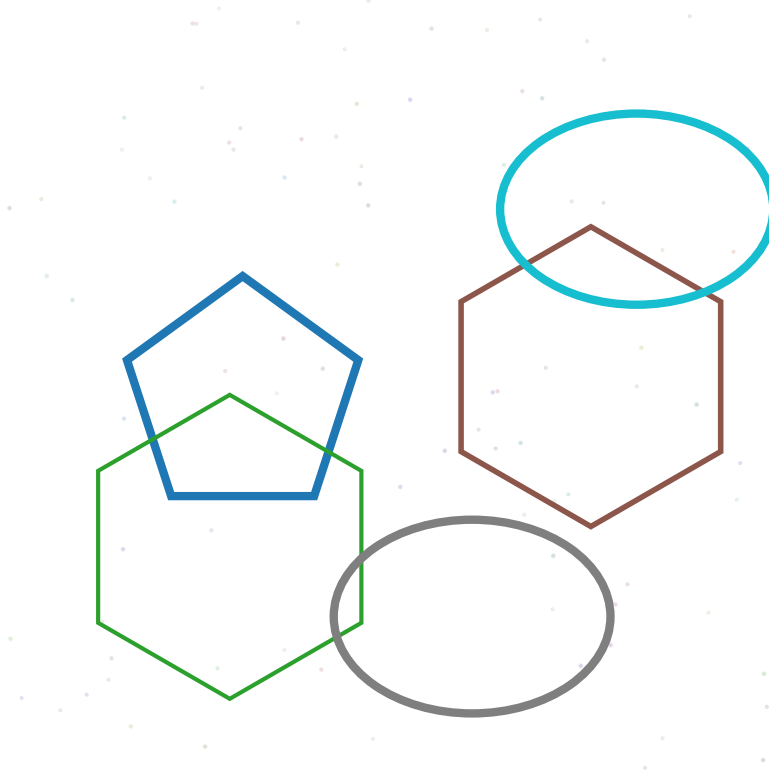[{"shape": "pentagon", "thickness": 3, "radius": 0.79, "center": [0.315, 0.483]}, {"shape": "hexagon", "thickness": 1.5, "radius": 0.99, "center": [0.298, 0.29]}, {"shape": "hexagon", "thickness": 2, "radius": 0.97, "center": [0.767, 0.511]}, {"shape": "oval", "thickness": 3, "radius": 0.9, "center": [0.613, 0.199]}, {"shape": "oval", "thickness": 3, "radius": 0.89, "center": [0.827, 0.728]}]